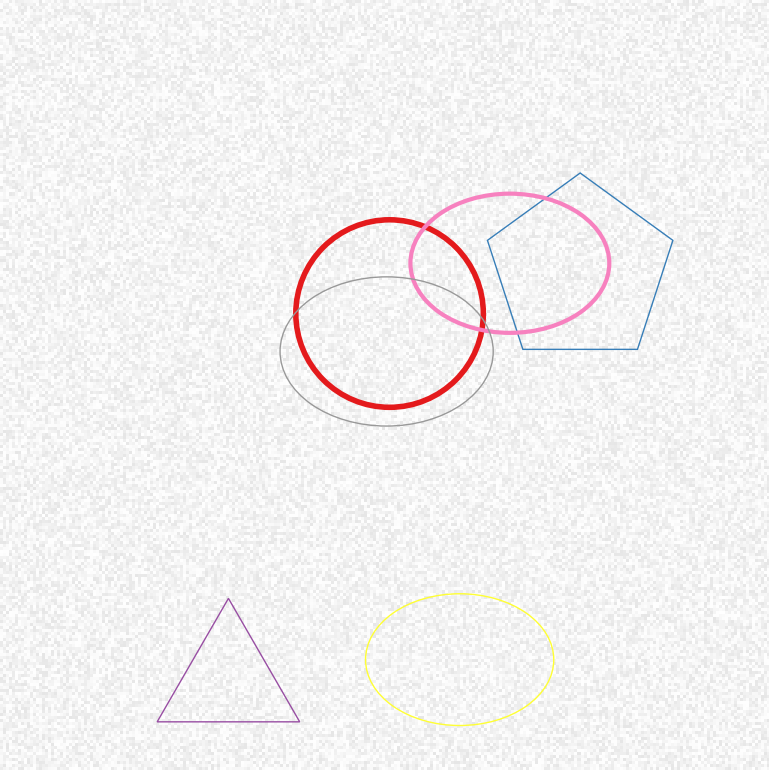[{"shape": "circle", "thickness": 2, "radius": 0.61, "center": [0.506, 0.593]}, {"shape": "pentagon", "thickness": 0.5, "radius": 0.63, "center": [0.753, 0.649]}, {"shape": "triangle", "thickness": 0.5, "radius": 0.53, "center": [0.297, 0.116]}, {"shape": "oval", "thickness": 0.5, "radius": 0.61, "center": [0.597, 0.143]}, {"shape": "oval", "thickness": 1.5, "radius": 0.65, "center": [0.662, 0.658]}, {"shape": "oval", "thickness": 0.5, "radius": 0.69, "center": [0.502, 0.544]}]